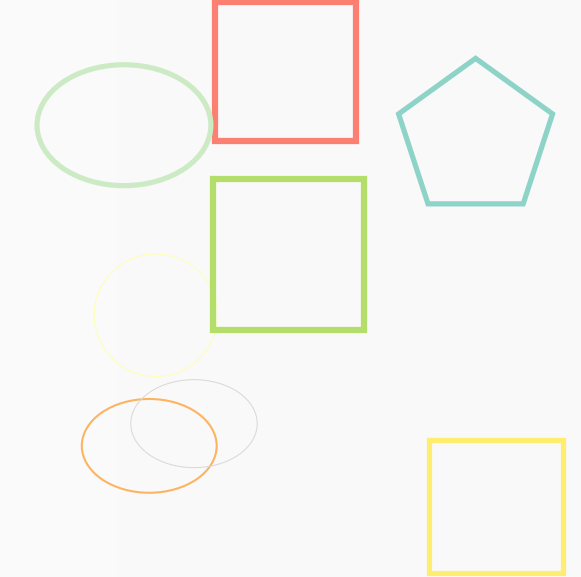[{"shape": "pentagon", "thickness": 2.5, "radius": 0.7, "center": [0.818, 0.759]}, {"shape": "circle", "thickness": 0.5, "radius": 0.53, "center": [0.268, 0.453]}, {"shape": "square", "thickness": 3, "radius": 0.6, "center": [0.491, 0.876]}, {"shape": "oval", "thickness": 1, "radius": 0.58, "center": [0.257, 0.227]}, {"shape": "square", "thickness": 3, "radius": 0.65, "center": [0.496, 0.558]}, {"shape": "oval", "thickness": 0.5, "radius": 0.54, "center": [0.334, 0.266]}, {"shape": "oval", "thickness": 2.5, "radius": 0.75, "center": [0.213, 0.782]}, {"shape": "square", "thickness": 2.5, "radius": 0.58, "center": [0.853, 0.123]}]